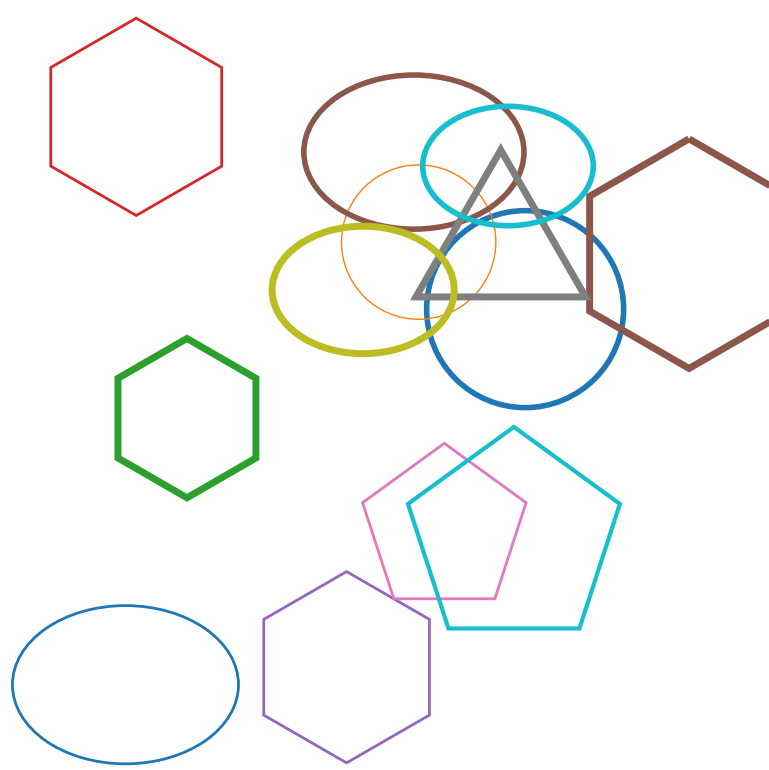[{"shape": "oval", "thickness": 1, "radius": 0.73, "center": [0.163, 0.111]}, {"shape": "circle", "thickness": 2, "radius": 0.64, "center": [0.682, 0.599]}, {"shape": "circle", "thickness": 0.5, "radius": 0.5, "center": [0.544, 0.686]}, {"shape": "hexagon", "thickness": 2.5, "radius": 0.52, "center": [0.243, 0.457]}, {"shape": "hexagon", "thickness": 1, "radius": 0.64, "center": [0.177, 0.848]}, {"shape": "hexagon", "thickness": 1, "radius": 0.62, "center": [0.45, 0.133]}, {"shape": "oval", "thickness": 2, "radius": 0.71, "center": [0.538, 0.802]}, {"shape": "hexagon", "thickness": 2.5, "radius": 0.75, "center": [0.895, 0.671]}, {"shape": "pentagon", "thickness": 1, "radius": 0.56, "center": [0.577, 0.313]}, {"shape": "triangle", "thickness": 2.5, "radius": 0.64, "center": [0.65, 0.678]}, {"shape": "oval", "thickness": 2.5, "radius": 0.59, "center": [0.472, 0.623]}, {"shape": "oval", "thickness": 2, "radius": 0.55, "center": [0.66, 0.784]}, {"shape": "pentagon", "thickness": 1.5, "radius": 0.72, "center": [0.667, 0.301]}]